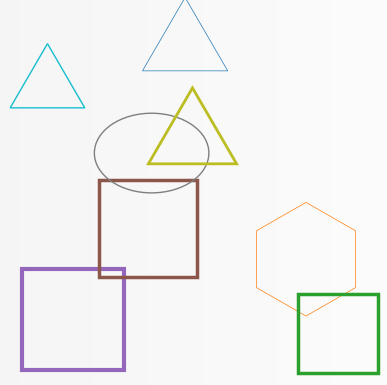[{"shape": "triangle", "thickness": 0.5, "radius": 0.64, "center": [0.478, 0.879]}, {"shape": "hexagon", "thickness": 0.5, "radius": 0.74, "center": [0.79, 0.327]}, {"shape": "square", "thickness": 2.5, "radius": 0.52, "center": [0.871, 0.133]}, {"shape": "square", "thickness": 3, "radius": 0.66, "center": [0.189, 0.17]}, {"shape": "square", "thickness": 2.5, "radius": 0.63, "center": [0.382, 0.407]}, {"shape": "oval", "thickness": 1, "radius": 0.74, "center": [0.391, 0.602]}, {"shape": "triangle", "thickness": 2, "radius": 0.66, "center": [0.497, 0.64]}, {"shape": "triangle", "thickness": 1, "radius": 0.56, "center": [0.123, 0.775]}]